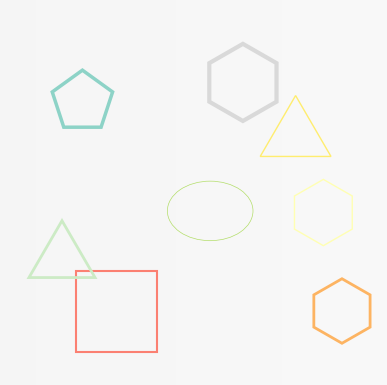[{"shape": "pentagon", "thickness": 2.5, "radius": 0.41, "center": [0.213, 0.736]}, {"shape": "hexagon", "thickness": 1, "radius": 0.43, "center": [0.834, 0.448]}, {"shape": "square", "thickness": 1.5, "radius": 0.52, "center": [0.3, 0.191]}, {"shape": "hexagon", "thickness": 2, "radius": 0.42, "center": [0.882, 0.192]}, {"shape": "oval", "thickness": 0.5, "radius": 0.55, "center": [0.542, 0.452]}, {"shape": "hexagon", "thickness": 3, "radius": 0.5, "center": [0.627, 0.786]}, {"shape": "triangle", "thickness": 2, "radius": 0.49, "center": [0.16, 0.328]}, {"shape": "triangle", "thickness": 1, "radius": 0.53, "center": [0.763, 0.646]}]